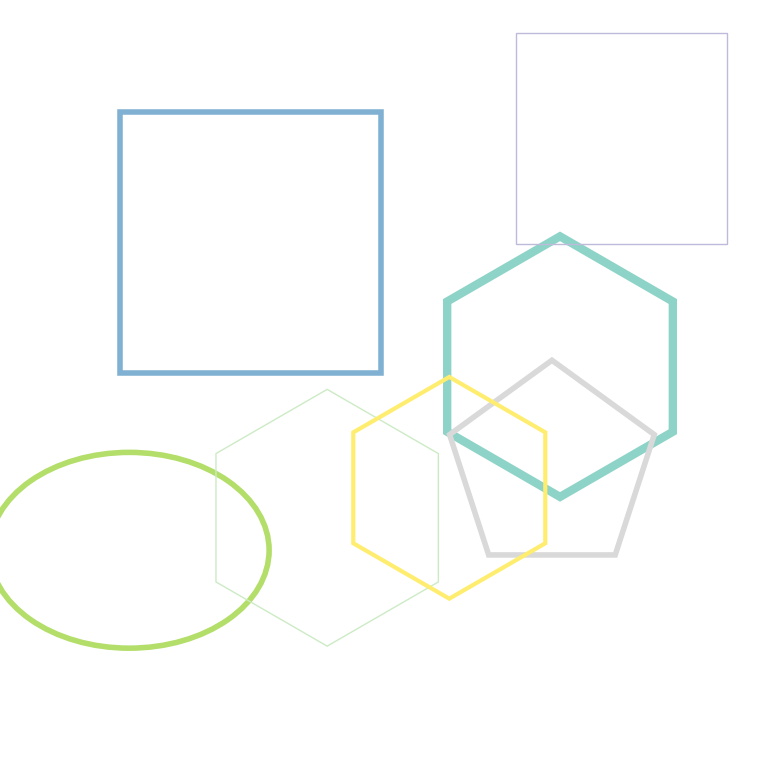[{"shape": "hexagon", "thickness": 3, "radius": 0.85, "center": [0.727, 0.524]}, {"shape": "square", "thickness": 0.5, "radius": 0.68, "center": [0.807, 0.82]}, {"shape": "square", "thickness": 2, "radius": 0.85, "center": [0.326, 0.685]}, {"shape": "oval", "thickness": 2, "radius": 0.91, "center": [0.168, 0.285]}, {"shape": "pentagon", "thickness": 2, "radius": 0.7, "center": [0.717, 0.392]}, {"shape": "hexagon", "thickness": 0.5, "radius": 0.83, "center": [0.425, 0.328]}, {"shape": "hexagon", "thickness": 1.5, "radius": 0.72, "center": [0.583, 0.366]}]